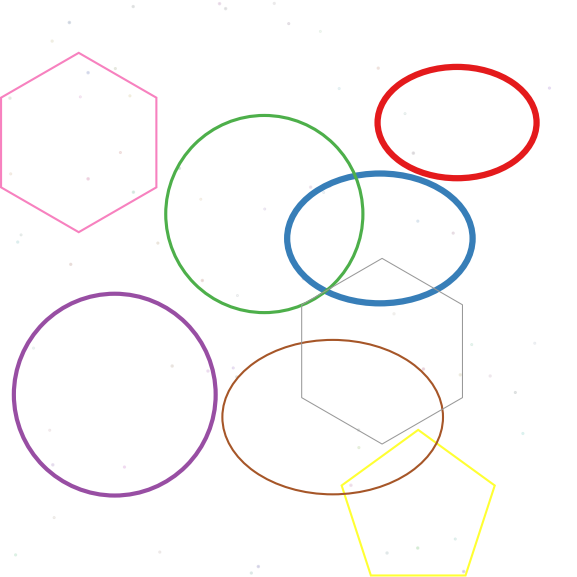[{"shape": "oval", "thickness": 3, "radius": 0.69, "center": [0.791, 0.787]}, {"shape": "oval", "thickness": 3, "radius": 0.8, "center": [0.658, 0.586]}, {"shape": "circle", "thickness": 1.5, "radius": 0.85, "center": [0.458, 0.629]}, {"shape": "circle", "thickness": 2, "radius": 0.87, "center": [0.199, 0.316]}, {"shape": "pentagon", "thickness": 1, "radius": 0.7, "center": [0.724, 0.115]}, {"shape": "oval", "thickness": 1, "radius": 0.96, "center": [0.576, 0.277]}, {"shape": "hexagon", "thickness": 1, "radius": 0.78, "center": [0.136, 0.752]}, {"shape": "hexagon", "thickness": 0.5, "radius": 0.8, "center": [0.662, 0.391]}]